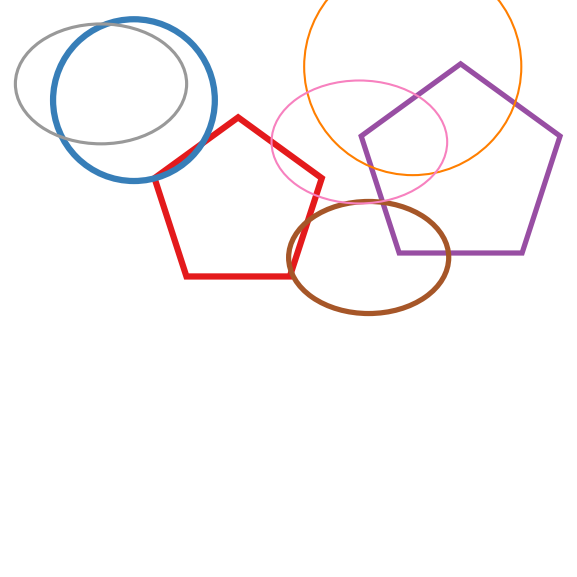[{"shape": "pentagon", "thickness": 3, "radius": 0.76, "center": [0.412, 0.644]}, {"shape": "circle", "thickness": 3, "radius": 0.7, "center": [0.232, 0.826]}, {"shape": "pentagon", "thickness": 2.5, "radius": 0.91, "center": [0.798, 0.708]}, {"shape": "circle", "thickness": 1, "radius": 0.94, "center": [0.715, 0.884]}, {"shape": "oval", "thickness": 2.5, "radius": 0.69, "center": [0.638, 0.553]}, {"shape": "oval", "thickness": 1, "radius": 0.76, "center": [0.622, 0.753]}, {"shape": "oval", "thickness": 1.5, "radius": 0.74, "center": [0.175, 0.854]}]